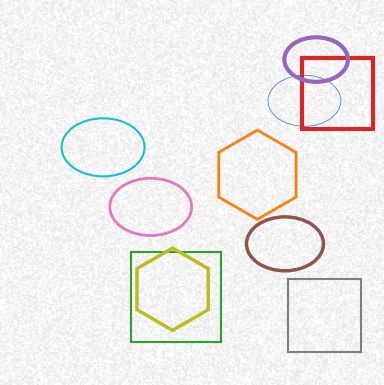[{"shape": "oval", "thickness": 0.5, "radius": 0.47, "center": [0.791, 0.738]}, {"shape": "hexagon", "thickness": 2, "radius": 0.58, "center": [0.669, 0.546]}, {"shape": "square", "thickness": 1.5, "radius": 0.59, "center": [0.458, 0.229]}, {"shape": "square", "thickness": 3, "radius": 0.46, "center": [0.877, 0.757]}, {"shape": "oval", "thickness": 3, "radius": 0.41, "center": [0.821, 0.845]}, {"shape": "oval", "thickness": 2.5, "radius": 0.5, "center": [0.74, 0.367]}, {"shape": "oval", "thickness": 2, "radius": 0.53, "center": [0.391, 0.463]}, {"shape": "square", "thickness": 1.5, "radius": 0.48, "center": [0.842, 0.18]}, {"shape": "hexagon", "thickness": 2.5, "radius": 0.53, "center": [0.448, 0.249]}, {"shape": "oval", "thickness": 1.5, "radius": 0.54, "center": [0.268, 0.617]}]